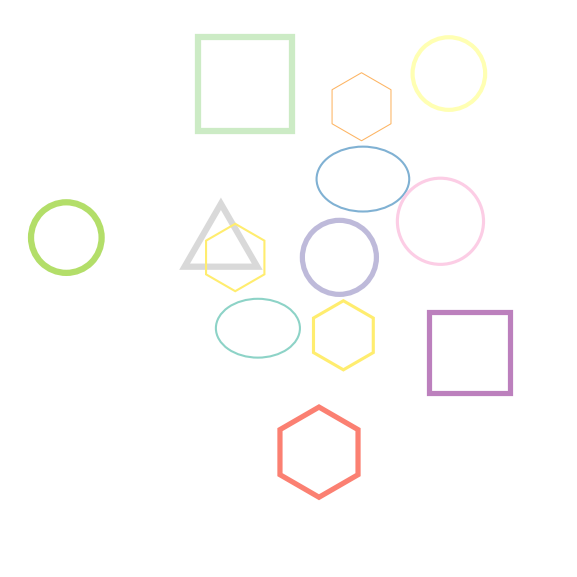[{"shape": "oval", "thickness": 1, "radius": 0.36, "center": [0.447, 0.431]}, {"shape": "circle", "thickness": 2, "radius": 0.31, "center": [0.777, 0.872]}, {"shape": "circle", "thickness": 2.5, "radius": 0.32, "center": [0.588, 0.553]}, {"shape": "hexagon", "thickness": 2.5, "radius": 0.39, "center": [0.552, 0.216]}, {"shape": "oval", "thickness": 1, "radius": 0.4, "center": [0.628, 0.689]}, {"shape": "hexagon", "thickness": 0.5, "radius": 0.29, "center": [0.626, 0.814]}, {"shape": "circle", "thickness": 3, "radius": 0.31, "center": [0.115, 0.588]}, {"shape": "circle", "thickness": 1.5, "radius": 0.37, "center": [0.763, 0.616]}, {"shape": "triangle", "thickness": 3, "radius": 0.36, "center": [0.383, 0.574]}, {"shape": "square", "thickness": 2.5, "radius": 0.35, "center": [0.813, 0.389]}, {"shape": "square", "thickness": 3, "radius": 0.41, "center": [0.425, 0.853]}, {"shape": "hexagon", "thickness": 1, "radius": 0.29, "center": [0.407, 0.553]}, {"shape": "hexagon", "thickness": 1.5, "radius": 0.3, "center": [0.595, 0.419]}]